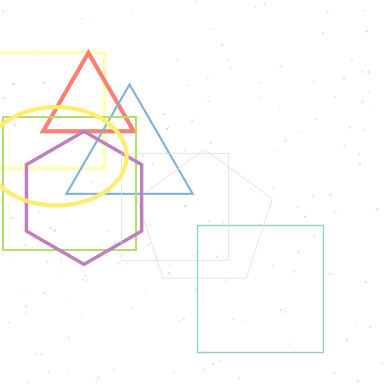[{"shape": "square", "thickness": 1, "radius": 0.82, "center": [0.675, 0.251]}, {"shape": "square", "thickness": 2.5, "radius": 0.76, "center": [0.118, 0.714]}, {"shape": "triangle", "thickness": 3, "radius": 0.68, "center": [0.23, 0.727]}, {"shape": "triangle", "thickness": 1.5, "radius": 0.95, "center": [0.337, 0.591]}, {"shape": "square", "thickness": 1.5, "radius": 0.87, "center": [0.181, 0.523]}, {"shape": "pentagon", "thickness": 0.5, "radius": 0.92, "center": [0.532, 0.427]}, {"shape": "hexagon", "thickness": 2.5, "radius": 0.86, "center": [0.218, 0.486]}, {"shape": "square", "thickness": 0.5, "radius": 0.69, "center": [0.454, 0.463]}, {"shape": "oval", "thickness": 3, "radius": 0.91, "center": [0.146, 0.594]}]